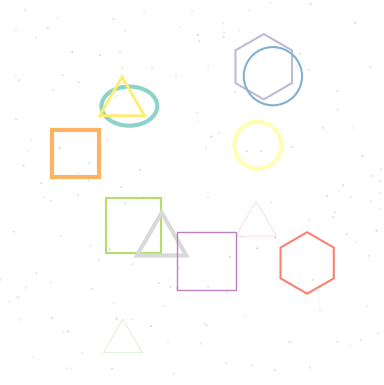[{"shape": "oval", "thickness": 3, "radius": 0.36, "center": [0.336, 0.724]}, {"shape": "circle", "thickness": 3, "radius": 0.3, "center": [0.67, 0.623]}, {"shape": "hexagon", "thickness": 1.5, "radius": 0.42, "center": [0.685, 0.827]}, {"shape": "hexagon", "thickness": 1.5, "radius": 0.4, "center": [0.798, 0.317]}, {"shape": "circle", "thickness": 1.5, "radius": 0.38, "center": [0.709, 0.802]}, {"shape": "square", "thickness": 3, "radius": 0.3, "center": [0.195, 0.601]}, {"shape": "square", "thickness": 1.5, "radius": 0.36, "center": [0.347, 0.415]}, {"shape": "triangle", "thickness": 0.5, "radius": 0.31, "center": [0.665, 0.417]}, {"shape": "triangle", "thickness": 3, "radius": 0.37, "center": [0.42, 0.373]}, {"shape": "square", "thickness": 1, "radius": 0.38, "center": [0.537, 0.323]}, {"shape": "triangle", "thickness": 0.5, "radius": 0.29, "center": [0.319, 0.113]}, {"shape": "triangle", "thickness": 2, "radius": 0.34, "center": [0.317, 0.733]}]